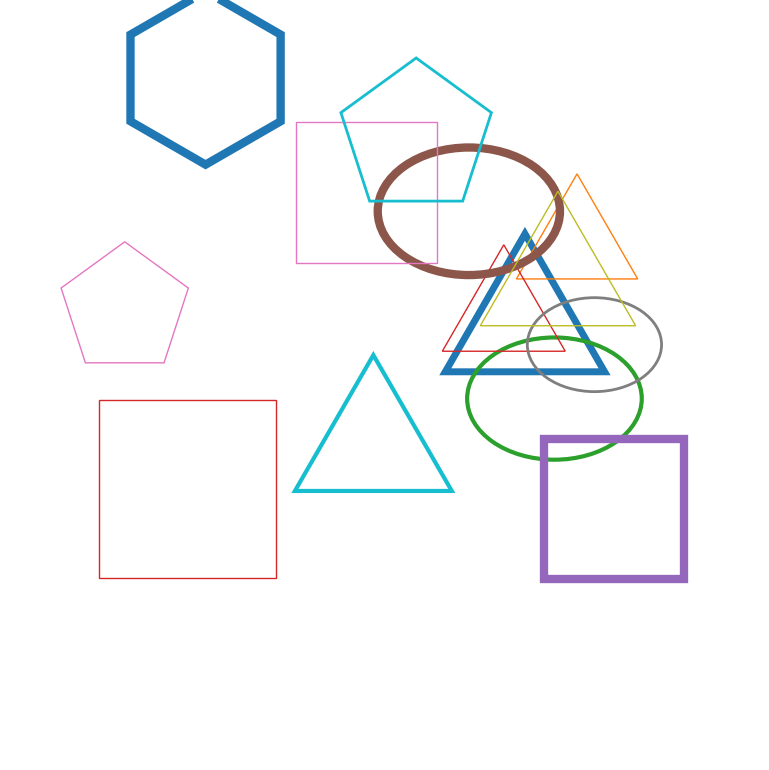[{"shape": "hexagon", "thickness": 3, "radius": 0.56, "center": [0.267, 0.899]}, {"shape": "triangle", "thickness": 2.5, "radius": 0.6, "center": [0.682, 0.577]}, {"shape": "triangle", "thickness": 0.5, "radius": 0.45, "center": [0.749, 0.683]}, {"shape": "oval", "thickness": 1.5, "radius": 0.57, "center": [0.72, 0.482]}, {"shape": "triangle", "thickness": 0.5, "radius": 0.46, "center": [0.654, 0.59]}, {"shape": "square", "thickness": 0.5, "radius": 0.58, "center": [0.243, 0.365]}, {"shape": "square", "thickness": 3, "radius": 0.45, "center": [0.797, 0.339]}, {"shape": "oval", "thickness": 3, "radius": 0.59, "center": [0.609, 0.726]}, {"shape": "square", "thickness": 0.5, "radius": 0.46, "center": [0.476, 0.75]}, {"shape": "pentagon", "thickness": 0.5, "radius": 0.43, "center": [0.162, 0.599]}, {"shape": "oval", "thickness": 1, "radius": 0.44, "center": [0.772, 0.552]}, {"shape": "triangle", "thickness": 0.5, "radius": 0.58, "center": [0.725, 0.635]}, {"shape": "pentagon", "thickness": 1, "radius": 0.51, "center": [0.54, 0.822]}, {"shape": "triangle", "thickness": 1.5, "radius": 0.59, "center": [0.485, 0.421]}]